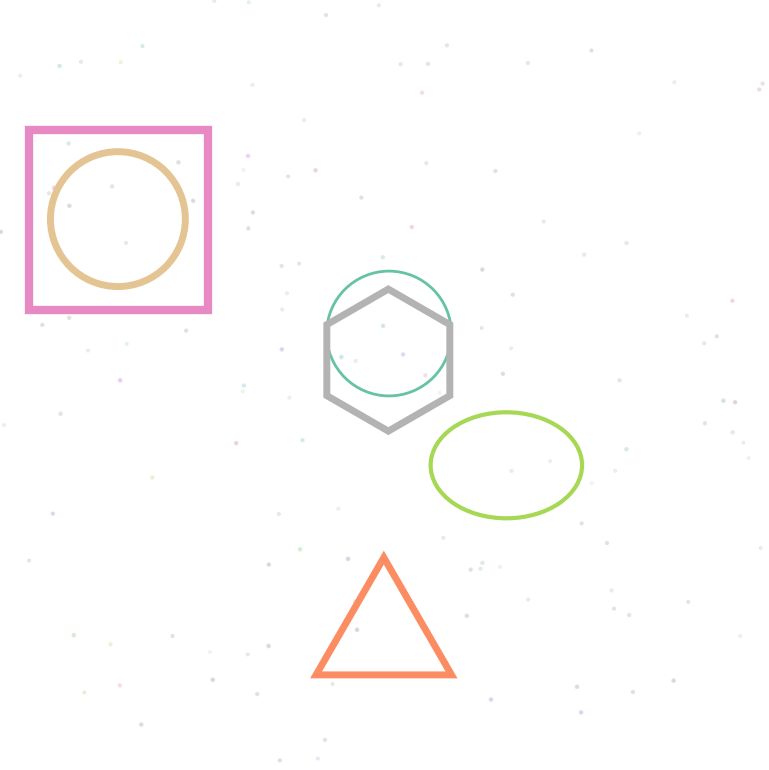[{"shape": "circle", "thickness": 1, "radius": 0.41, "center": [0.505, 0.567]}, {"shape": "triangle", "thickness": 2.5, "radius": 0.51, "center": [0.498, 0.174]}, {"shape": "square", "thickness": 3, "radius": 0.58, "center": [0.154, 0.714]}, {"shape": "oval", "thickness": 1.5, "radius": 0.49, "center": [0.658, 0.396]}, {"shape": "circle", "thickness": 2.5, "radius": 0.44, "center": [0.153, 0.715]}, {"shape": "hexagon", "thickness": 2.5, "radius": 0.46, "center": [0.504, 0.532]}]